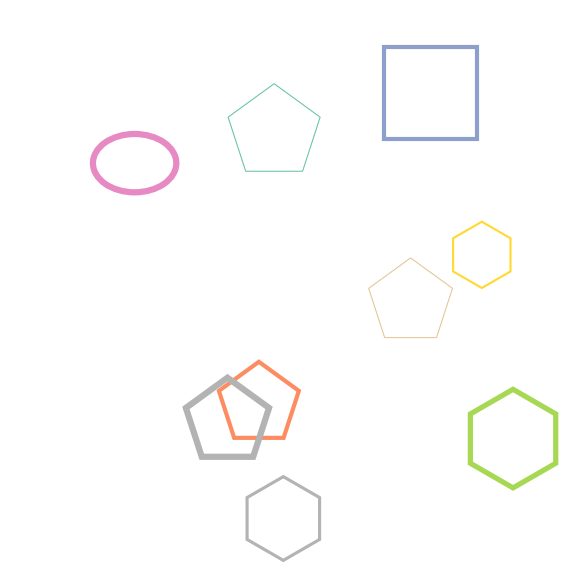[{"shape": "pentagon", "thickness": 0.5, "radius": 0.42, "center": [0.475, 0.77]}, {"shape": "pentagon", "thickness": 2, "radius": 0.36, "center": [0.448, 0.3]}, {"shape": "square", "thickness": 2, "radius": 0.4, "center": [0.745, 0.838]}, {"shape": "oval", "thickness": 3, "radius": 0.36, "center": [0.233, 0.717]}, {"shape": "hexagon", "thickness": 2.5, "radius": 0.43, "center": [0.888, 0.24]}, {"shape": "hexagon", "thickness": 1, "radius": 0.29, "center": [0.834, 0.558]}, {"shape": "pentagon", "thickness": 0.5, "radius": 0.38, "center": [0.711, 0.476]}, {"shape": "hexagon", "thickness": 1.5, "radius": 0.36, "center": [0.491, 0.101]}, {"shape": "pentagon", "thickness": 3, "radius": 0.38, "center": [0.394, 0.269]}]